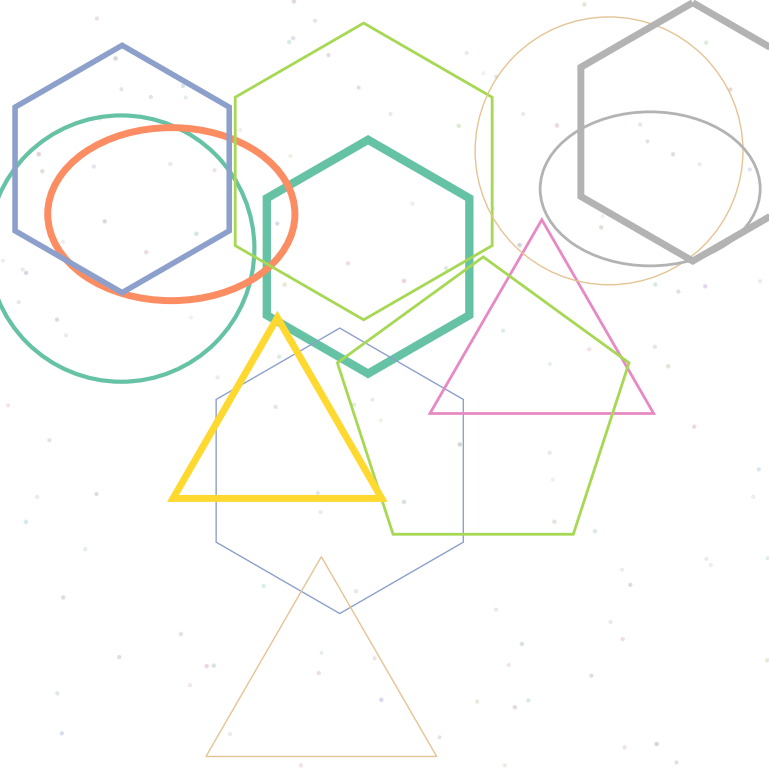[{"shape": "circle", "thickness": 1.5, "radius": 0.86, "center": [0.157, 0.677]}, {"shape": "hexagon", "thickness": 3, "radius": 0.76, "center": [0.478, 0.667]}, {"shape": "oval", "thickness": 2.5, "radius": 0.8, "center": [0.222, 0.722]}, {"shape": "hexagon", "thickness": 0.5, "radius": 0.93, "center": [0.441, 0.389]}, {"shape": "hexagon", "thickness": 2, "radius": 0.8, "center": [0.159, 0.781]}, {"shape": "triangle", "thickness": 1, "radius": 0.84, "center": [0.704, 0.547]}, {"shape": "hexagon", "thickness": 1, "radius": 0.96, "center": [0.472, 0.777]}, {"shape": "pentagon", "thickness": 1, "radius": 1.0, "center": [0.628, 0.467]}, {"shape": "triangle", "thickness": 2.5, "radius": 0.78, "center": [0.36, 0.431]}, {"shape": "circle", "thickness": 0.5, "radius": 0.87, "center": [0.791, 0.804]}, {"shape": "triangle", "thickness": 0.5, "radius": 0.86, "center": [0.417, 0.104]}, {"shape": "hexagon", "thickness": 2.5, "radius": 0.84, "center": [0.9, 0.829]}, {"shape": "oval", "thickness": 1, "radius": 0.71, "center": [0.844, 0.755]}]